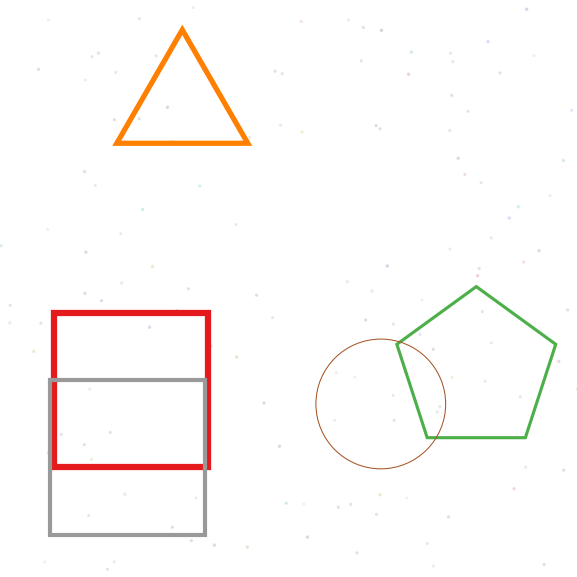[{"shape": "square", "thickness": 3, "radius": 0.67, "center": [0.227, 0.324]}, {"shape": "pentagon", "thickness": 1.5, "radius": 0.72, "center": [0.825, 0.358]}, {"shape": "triangle", "thickness": 2.5, "radius": 0.65, "center": [0.316, 0.817]}, {"shape": "circle", "thickness": 0.5, "radius": 0.56, "center": [0.659, 0.3]}, {"shape": "square", "thickness": 2, "radius": 0.67, "center": [0.221, 0.207]}]